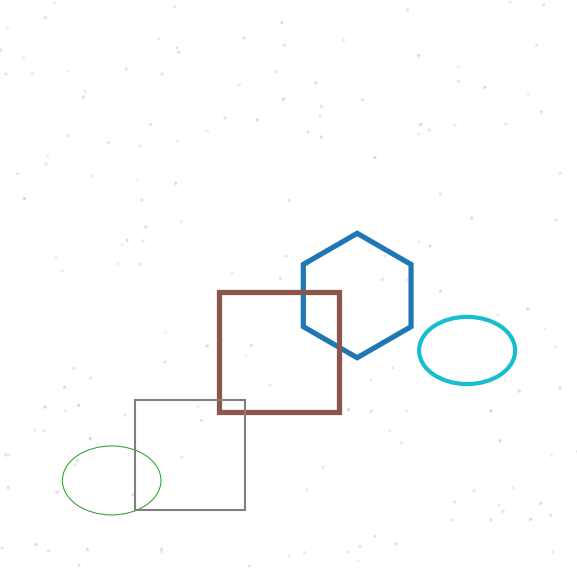[{"shape": "hexagon", "thickness": 2.5, "radius": 0.54, "center": [0.618, 0.487]}, {"shape": "oval", "thickness": 0.5, "radius": 0.43, "center": [0.193, 0.167]}, {"shape": "square", "thickness": 2.5, "radius": 0.52, "center": [0.483, 0.39]}, {"shape": "square", "thickness": 1, "radius": 0.48, "center": [0.329, 0.211]}, {"shape": "oval", "thickness": 2, "radius": 0.42, "center": [0.809, 0.392]}]